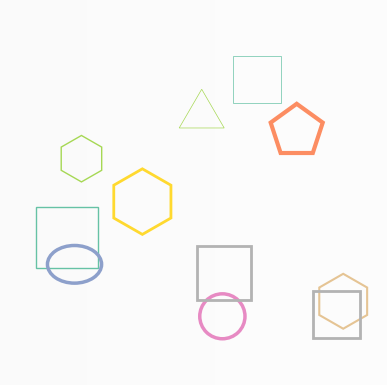[{"shape": "square", "thickness": 0.5, "radius": 0.31, "center": [0.663, 0.793]}, {"shape": "square", "thickness": 1, "radius": 0.4, "center": [0.173, 0.383]}, {"shape": "pentagon", "thickness": 3, "radius": 0.35, "center": [0.766, 0.66]}, {"shape": "oval", "thickness": 2.5, "radius": 0.35, "center": [0.192, 0.313]}, {"shape": "circle", "thickness": 2.5, "radius": 0.29, "center": [0.574, 0.178]}, {"shape": "triangle", "thickness": 0.5, "radius": 0.34, "center": [0.521, 0.701]}, {"shape": "hexagon", "thickness": 1, "radius": 0.3, "center": [0.21, 0.588]}, {"shape": "hexagon", "thickness": 2, "radius": 0.43, "center": [0.367, 0.476]}, {"shape": "hexagon", "thickness": 1.5, "radius": 0.36, "center": [0.886, 0.217]}, {"shape": "square", "thickness": 2, "radius": 0.35, "center": [0.578, 0.292]}, {"shape": "square", "thickness": 2, "radius": 0.3, "center": [0.868, 0.183]}]